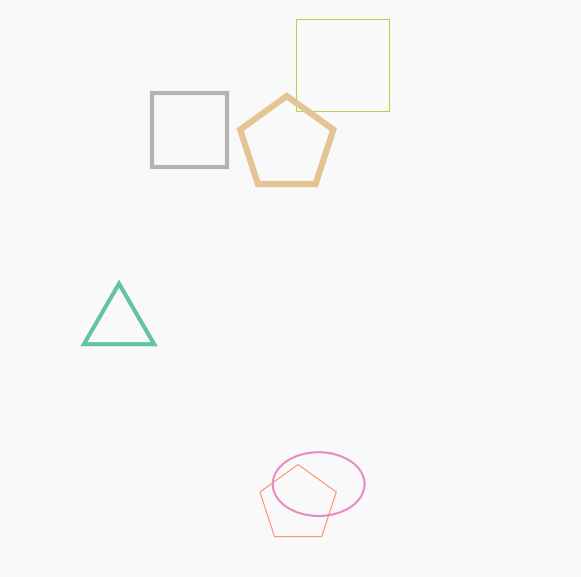[{"shape": "triangle", "thickness": 2, "radius": 0.35, "center": [0.205, 0.438]}, {"shape": "pentagon", "thickness": 0.5, "radius": 0.35, "center": [0.513, 0.126]}, {"shape": "oval", "thickness": 1, "radius": 0.39, "center": [0.548, 0.161]}, {"shape": "square", "thickness": 0.5, "radius": 0.4, "center": [0.59, 0.886]}, {"shape": "pentagon", "thickness": 3, "radius": 0.42, "center": [0.493, 0.749]}, {"shape": "square", "thickness": 2, "radius": 0.32, "center": [0.327, 0.774]}]